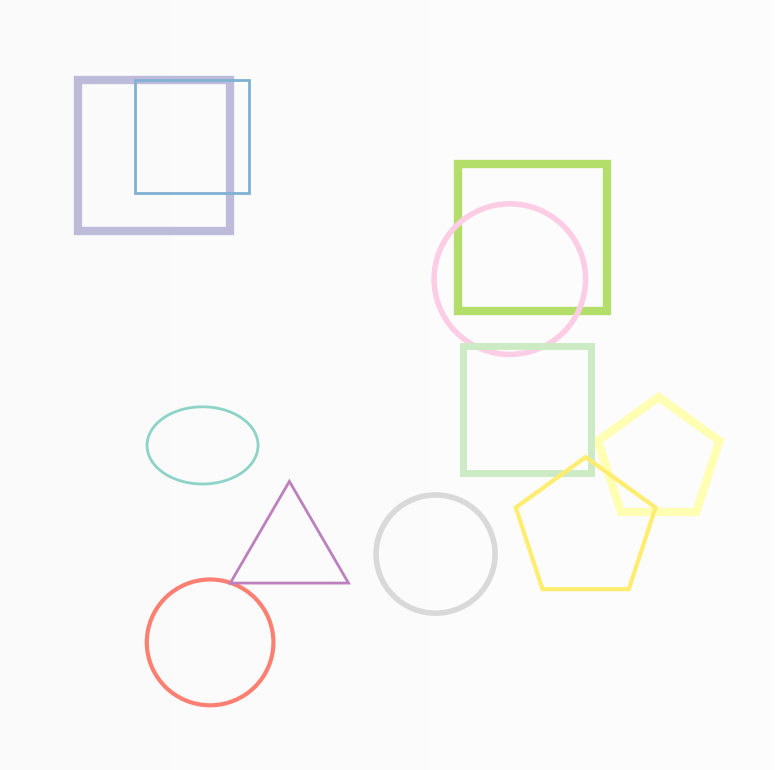[{"shape": "oval", "thickness": 1, "radius": 0.36, "center": [0.261, 0.422]}, {"shape": "pentagon", "thickness": 3, "radius": 0.41, "center": [0.85, 0.402]}, {"shape": "square", "thickness": 3, "radius": 0.49, "center": [0.198, 0.798]}, {"shape": "circle", "thickness": 1.5, "radius": 0.41, "center": [0.271, 0.166]}, {"shape": "square", "thickness": 1, "radius": 0.37, "center": [0.248, 0.823]}, {"shape": "square", "thickness": 3, "radius": 0.48, "center": [0.687, 0.692]}, {"shape": "circle", "thickness": 2, "radius": 0.49, "center": [0.658, 0.637]}, {"shape": "circle", "thickness": 2, "radius": 0.38, "center": [0.562, 0.28]}, {"shape": "triangle", "thickness": 1, "radius": 0.44, "center": [0.373, 0.287]}, {"shape": "square", "thickness": 2.5, "radius": 0.41, "center": [0.68, 0.468]}, {"shape": "pentagon", "thickness": 1.5, "radius": 0.47, "center": [0.756, 0.312]}]